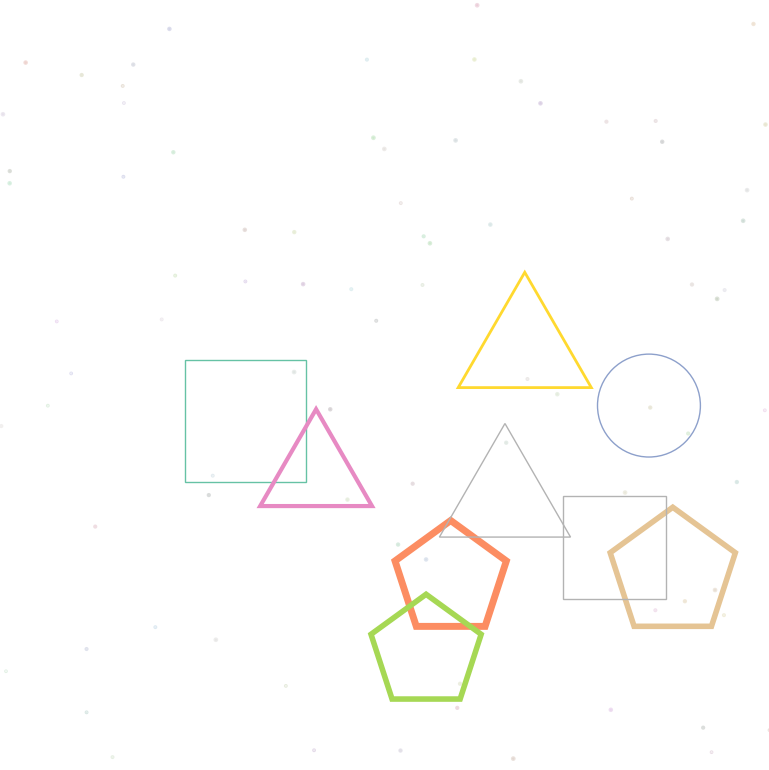[{"shape": "square", "thickness": 0.5, "radius": 0.39, "center": [0.318, 0.453]}, {"shape": "pentagon", "thickness": 2.5, "radius": 0.38, "center": [0.585, 0.248]}, {"shape": "circle", "thickness": 0.5, "radius": 0.33, "center": [0.843, 0.473]}, {"shape": "triangle", "thickness": 1.5, "radius": 0.42, "center": [0.41, 0.385]}, {"shape": "pentagon", "thickness": 2, "radius": 0.38, "center": [0.553, 0.153]}, {"shape": "triangle", "thickness": 1, "radius": 0.5, "center": [0.682, 0.547]}, {"shape": "pentagon", "thickness": 2, "radius": 0.43, "center": [0.874, 0.256]}, {"shape": "triangle", "thickness": 0.5, "radius": 0.49, "center": [0.656, 0.352]}, {"shape": "square", "thickness": 0.5, "radius": 0.33, "center": [0.799, 0.289]}]